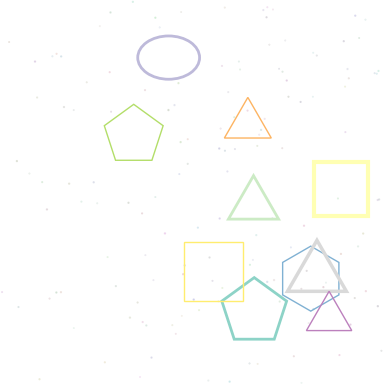[{"shape": "pentagon", "thickness": 2, "radius": 0.44, "center": [0.66, 0.191]}, {"shape": "square", "thickness": 3, "radius": 0.35, "center": [0.886, 0.509]}, {"shape": "oval", "thickness": 2, "radius": 0.4, "center": [0.438, 0.85]}, {"shape": "hexagon", "thickness": 1, "radius": 0.42, "center": [0.807, 0.276]}, {"shape": "triangle", "thickness": 1, "radius": 0.35, "center": [0.644, 0.677]}, {"shape": "pentagon", "thickness": 1, "radius": 0.4, "center": [0.347, 0.649]}, {"shape": "triangle", "thickness": 2.5, "radius": 0.44, "center": [0.823, 0.287]}, {"shape": "triangle", "thickness": 1, "radius": 0.34, "center": [0.855, 0.175]}, {"shape": "triangle", "thickness": 2, "radius": 0.38, "center": [0.658, 0.468]}, {"shape": "square", "thickness": 1, "radius": 0.38, "center": [0.554, 0.295]}]